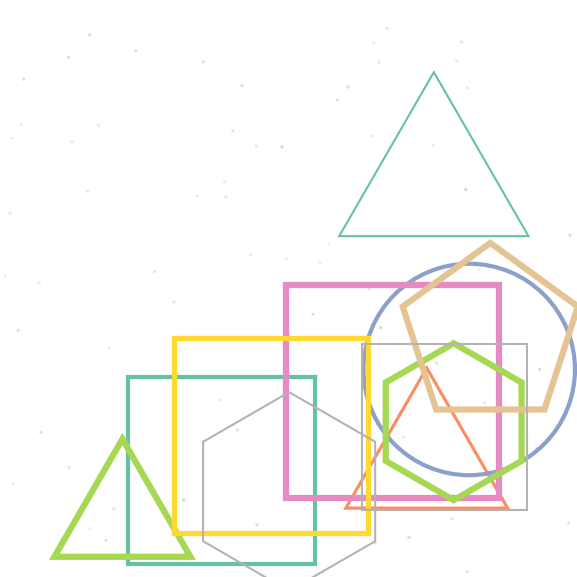[{"shape": "square", "thickness": 2, "radius": 0.81, "center": [0.384, 0.185]}, {"shape": "triangle", "thickness": 1, "radius": 0.95, "center": [0.751, 0.685]}, {"shape": "triangle", "thickness": 1.5, "radius": 0.81, "center": [0.739, 0.2]}, {"shape": "circle", "thickness": 2, "radius": 0.92, "center": [0.813, 0.359]}, {"shape": "square", "thickness": 3, "radius": 0.92, "center": [0.679, 0.321]}, {"shape": "triangle", "thickness": 3, "radius": 0.68, "center": [0.212, 0.103]}, {"shape": "hexagon", "thickness": 3, "radius": 0.68, "center": [0.786, 0.269]}, {"shape": "square", "thickness": 2.5, "radius": 0.84, "center": [0.469, 0.245]}, {"shape": "pentagon", "thickness": 3, "radius": 0.8, "center": [0.849, 0.419]}, {"shape": "square", "thickness": 1, "radius": 0.72, "center": [0.769, 0.26]}, {"shape": "hexagon", "thickness": 1, "radius": 0.86, "center": [0.501, 0.148]}]